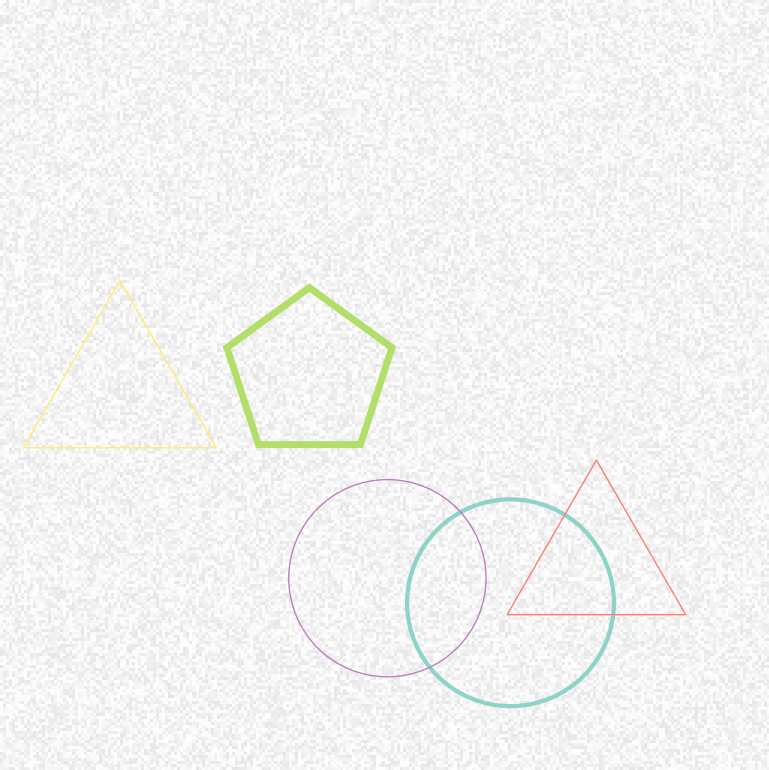[{"shape": "circle", "thickness": 1.5, "radius": 0.67, "center": [0.663, 0.217]}, {"shape": "triangle", "thickness": 0.5, "radius": 0.67, "center": [0.775, 0.269]}, {"shape": "pentagon", "thickness": 2.5, "radius": 0.56, "center": [0.402, 0.514]}, {"shape": "circle", "thickness": 0.5, "radius": 0.64, "center": [0.503, 0.249]}, {"shape": "triangle", "thickness": 0.5, "radius": 0.72, "center": [0.156, 0.491]}]